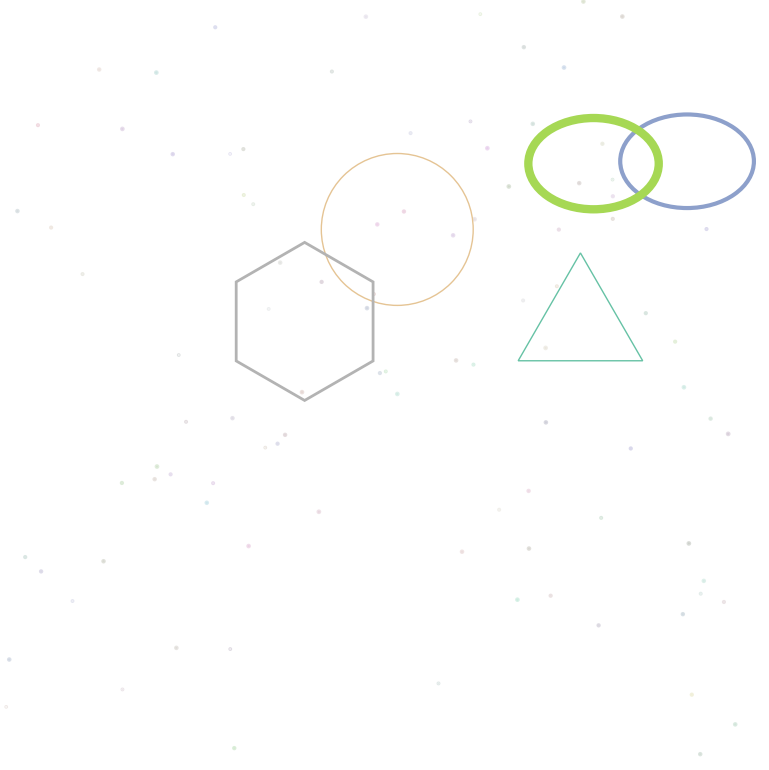[{"shape": "triangle", "thickness": 0.5, "radius": 0.47, "center": [0.754, 0.578]}, {"shape": "oval", "thickness": 1.5, "radius": 0.43, "center": [0.892, 0.791]}, {"shape": "oval", "thickness": 3, "radius": 0.42, "center": [0.771, 0.787]}, {"shape": "circle", "thickness": 0.5, "radius": 0.49, "center": [0.516, 0.702]}, {"shape": "hexagon", "thickness": 1, "radius": 0.51, "center": [0.396, 0.583]}]